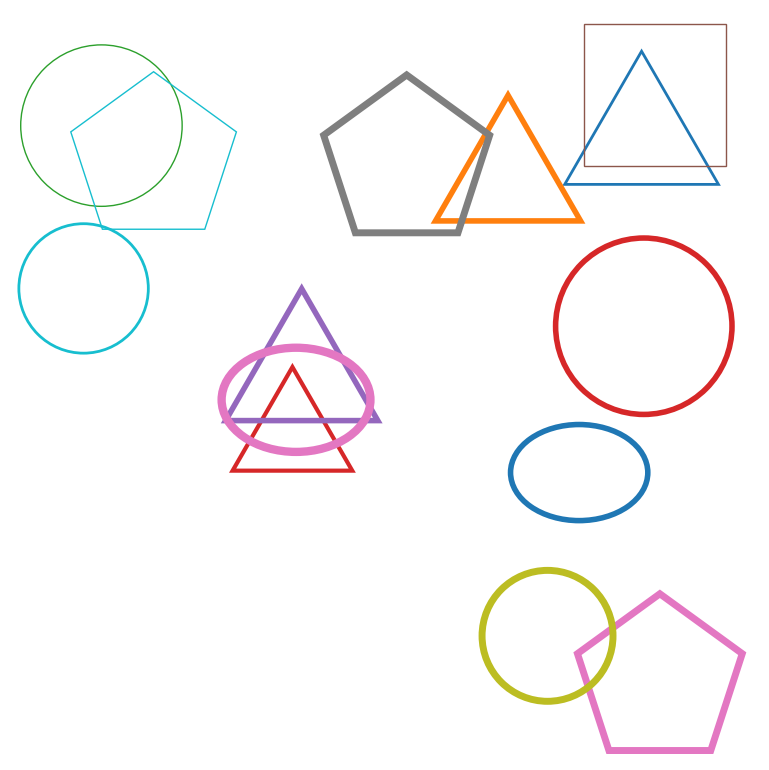[{"shape": "triangle", "thickness": 1, "radius": 0.58, "center": [0.833, 0.818]}, {"shape": "oval", "thickness": 2, "radius": 0.45, "center": [0.752, 0.386]}, {"shape": "triangle", "thickness": 2, "radius": 0.54, "center": [0.66, 0.767]}, {"shape": "circle", "thickness": 0.5, "radius": 0.52, "center": [0.132, 0.837]}, {"shape": "circle", "thickness": 2, "radius": 0.57, "center": [0.836, 0.576]}, {"shape": "triangle", "thickness": 1.5, "radius": 0.45, "center": [0.38, 0.434]}, {"shape": "triangle", "thickness": 2, "radius": 0.57, "center": [0.392, 0.511]}, {"shape": "square", "thickness": 0.5, "radius": 0.46, "center": [0.851, 0.877]}, {"shape": "pentagon", "thickness": 2.5, "radius": 0.56, "center": [0.857, 0.116]}, {"shape": "oval", "thickness": 3, "radius": 0.48, "center": [0.384, 0.481]}, {"shape": "pentagon", "thickness": 2.5, "radius": 0.57, "center": [0.528, 0.789]}, {"shape": "circle", "thickness": 2.5, "radius": 0.43, "center": [0.711, 0.174]}, {"shape": "circle", "thickness": 1, "radius": 0.42, "center": [0.109, 0.625]}, {"shape": "pentagon", "thickness": 0.5, "radius": 0.57, "center": [0.199, 0.794]}]